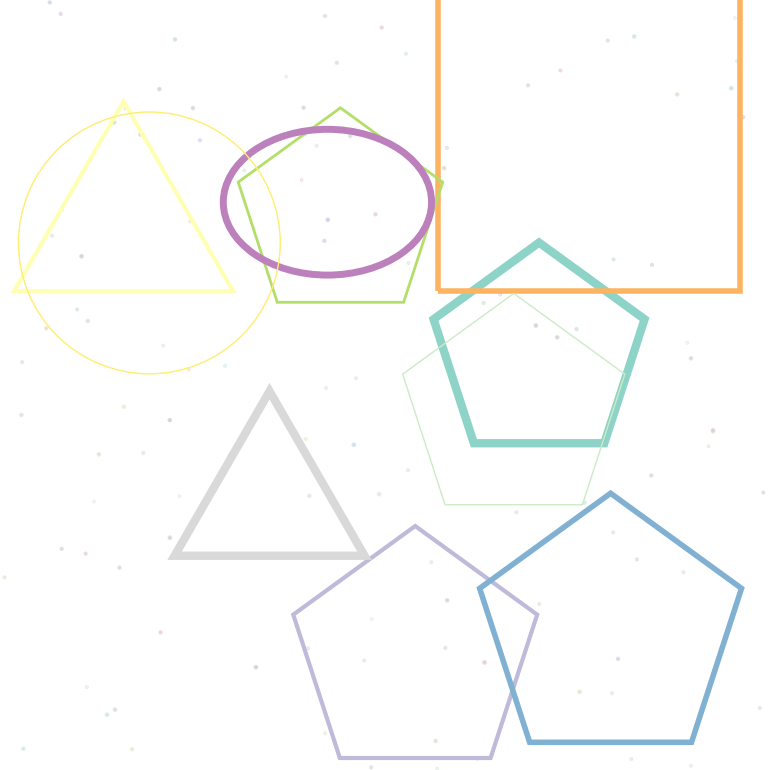[{"shape": "pentagon", "thickness": 3, "radius": 0.72, "center": [0.7, 0.541]}, {"shape": "triangle", "thickness": 1.5, "radius": 0.82, "center": [0.16, 0.704]}, {"shape": "pentagon", "thickness": 1.5, "radius": 0.83, "center": [0.539, 0.15]}, {"shape": "pentagon", "thickness": 2, "radius": 0.89, "center": [0.793, 0.181]}, {"shape": "square", "thickness": 2, "radius": 0.98, "center": [0.765, 0.818]}, {"shape": "pentagon", "thickness": 1, "radius": 0.7, "center": [0.442, 0.72]}, {"shape": "triangle", "thickness": 3, "radius": 0.71, "center": [0.35, 0.349]}, {"shape": "oval", "thickness": 2.5, "radius": 0.68, "center": [0.425, 0.737]}, {"shape": "pentagon", "thickness": 0.5, "radius": 0.76, "center": [0.667, 0.467]}, {"shape": "circle", "thickness": 0.5, "radius": 0.85, "center": [0.194, 0.685]}]